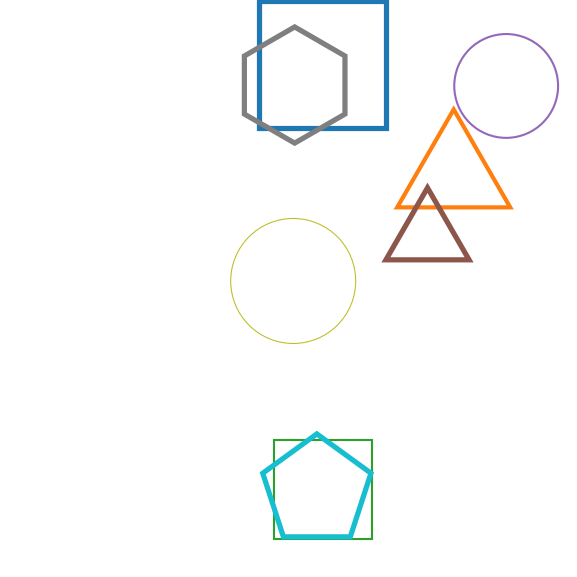[{"shape": "square", "thickness": 2.5, "radius": 0.55, "center": [0.558, 0.887]}, {"shape": "triangle", "thickness": 2, "radius": 0.57, "center": [0.786, 0.697]}, {"shape": "square", "thickness": 1, "radius": 0.43, "center": [0.559, 0.151]}, {"shape": "circle", "thickness": 1, "radius": 0.45, "center": [0.876, 0.85]}, {"shape": "triangle", "thickness": 2.5, "radius": 0.42, "center": [0.74, 0.591]}, {"shape": "hexagon", "thickness": 2.5, "radius": 0.5, "center": [0.51, 0.852]}, {"shape": "circle", "thickness": 0.5, "radius": 0.54, "center": [0.508, 0.513]}, {"shape": "pentagon", "thickness": 2.5, "radius": 0.49, "center": [0.549, 0.149]}]